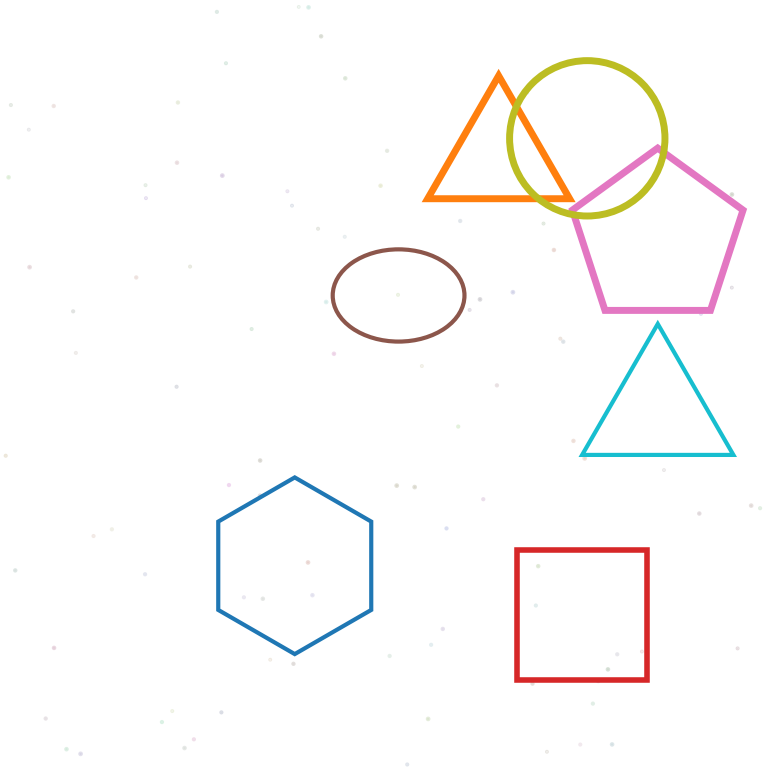[{"shape": "hexagon", "thickness": 1.5, "radius": 0.57, "center": [0.383, 0.265]}, {"shape": "triangle", "thickness": 2.5, "radius": 0.53, "center": [0.648, 0.795]}, {"shape": "square", "thickness": 2, "radius": 0.42, "center": [0.756, 0.202]}, {"shape": "oval", "thickness": 1.5, "radius": 0.43, "center": [0.518, 0.616]}, {"shape": "pentagon", "thickness": 2.5, "radius": 0.58, "center": [0.854, 0.691]}, {"shape": "circle", "thickness": 2.5, "radius": 0.5, "center": [0.763, 0.82]}, {"shape": "triangle", "thickness": 1.5, "radius": 0.57, "center": [0.854, 0.466]}]